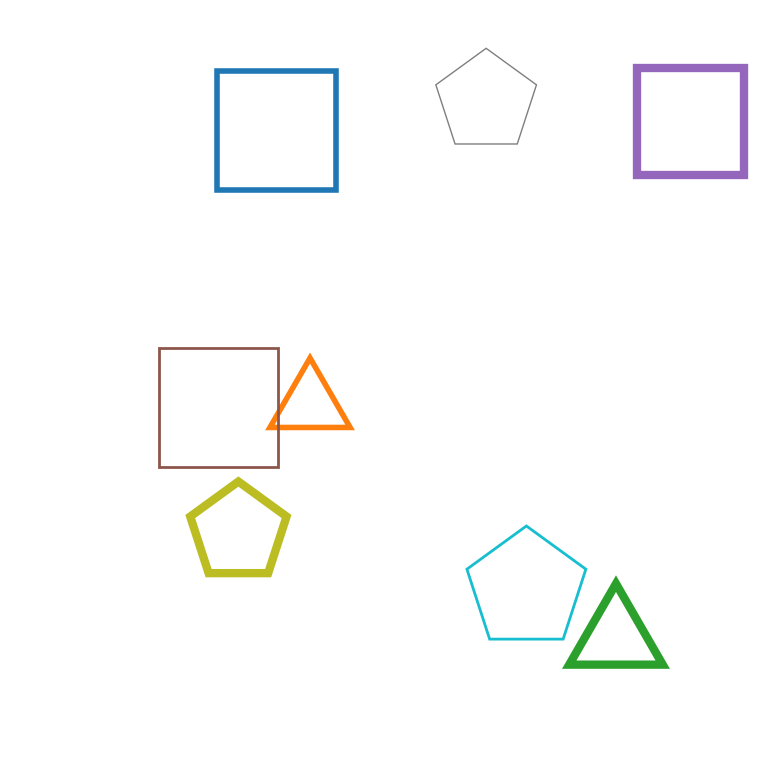[{"shape": "square", "thickness": 2, "radius": 0.39, "center": [0.359, 0.831]}, {"shape": "triangle", "thickness": 2, "radius": 0.3, "center": [0.403, 0.475]}, {"shape": "triangle", "thickness": 3, "radius": 0.35, "center": [0.8, 0.172]}, {"shape": "square", "thickness": 3, "radius": 0.35, "center": [0.897, 0.842]}, {"shape": "square", "thickness": 1, "radius": 0.39, "center": [0.283, 0.47]}, {"shape": "pentagon", "thickness": 0.5, "radius": 0.34, "center": [0.631, 0.869]}, {"shape": "pentagon", "thickness": 3, "radius": 0.33, "center": [0.31, 0.309]}, {"shape": "pentagon", "thickness": 1, "radius": 0.41, "center": [0.684, 0.236]}]